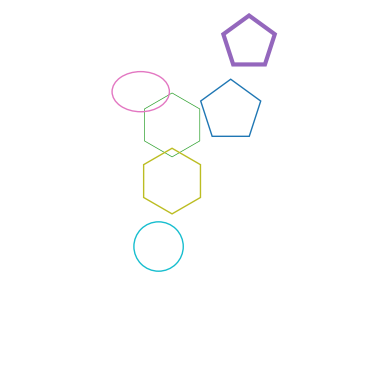[{"shape": "pentagon", "thickness": 1, "radius": 0.41, "center": [0.599, 0.712]}, {"shape": "hexagon", "thickness": 0.5, "radius": 0.41, "center": [0.447, 0.676]}, {"shape": "pentagon", "thickness": 3, "radius": 0.35, "center": [0.647, 0.889]}, {"shape": "oval", "thickness": 1, "radius": 0.37, "center": [0.366, 0.762]}, {"shape": "hexagon", "thickness": 1, "radius": 0.43, "center": [0.447, 0.53]}, {"shape": "circle", "thickness": 1, "radius": 0.32, "center": [0.412, 0.36]}]